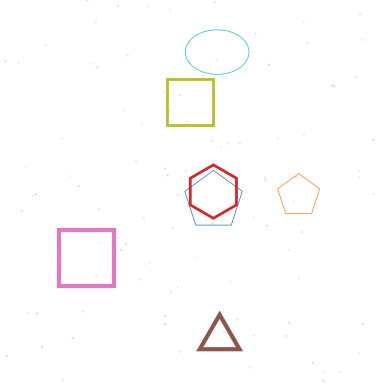[{"shape": "pentagon", "thickness": 0.5, "radius": 0.39, "center": [0.555, 0.479]}, {"shape": "pentagon", "thickness": 0.5, "radius": 0.29, "center": [0.776, 0.492]}, {"shape": "hexagon", "thickness": 2, "radius": 0.35, "center": [0.554, 0.502]}, {"shape": "triangle", "thickness": 3, "radius": 0.3, "center": [0.57, 0.123]}, {"shape": "square", "thickness": 3, "radius": 0.36, "center": [0.225, 0.33]}, {"shape": "square", "thickness": 2, "radius": 0.3, "center": [0.494, 0.736]}, {"shape": "oval", "thickness": 0.5, "radius": 0.41, "center": [0.564, 0.865]}]